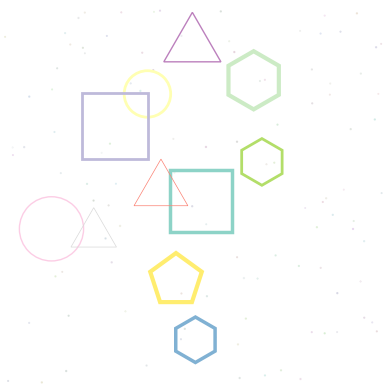[{"shape": "square", "thickness": 2.5, "radius": 0.41, "center": [0.522, 0.477]}, {"shape": "circle", "thickness": 2, "radius": 0.3, "center": [0.383, 0.756]}, {"shape": "square", "thickness": 2, "radius": 0.43, "center": [0.298, 0.673]}, {"shape": "triangle", "thickness": 0.5, "radius": 0.4, "center": [0.418, 0.506]}, {"shape": "hexagon", "thickness": 2.5, "radius": 0.29, "center": [0.508, 0.117]}, {"shape": "hexagon", "thickness": 2, "radius": 0.3, "center": [0.68, 0.579]}, {"shape": "circle", "thickness": 1, "radius": 0.42, "center": [0.134, 0.406]}, {"shape": "triangle", "thickness": 0.5, "radius": 0.34, "center": [0.243, 0.392]}, {"shape": "triangle", "thickness": 1, "radius": 0.43, "center": [0.5, 0.882]}, {"shape": "hexagon", "thickness": 3, "radius": 0.38, "center": [0.659, 0.791]}, {"shape": "pentagon", "thickness": 3, "radius": 0.35, "center": [0.457, 0.272]}]